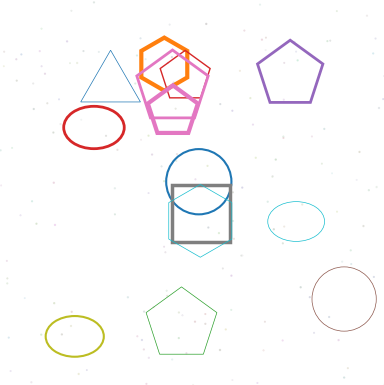[{"shape": "circle", "thickness": 1.5, "radius": 0.42, "center": [0.516, 0.528]}, {"shape": "triangle", "thickness": 0.5, "radius": 0.45, "center": [0.287, 0.78]}, {"shape": "hexagon", "thickness": 3, "radius": 0.34, "center": [0.427, 0.833]}, {"shape": "pentagon", "thickness": 0.5, "radius": 0.48, "center": [0.471, 0.158]}, {"shape": "pentagon", "thickness": 1, "radius": 0.34, "center": [0.481, 0.801]}, {"shape": "oval", "thickness": 2, "radius": 0.39, "center": [0.244, 0.669]}, {"shape": "pentagon", "thickness": 2, "radius": 0.45, "center": [0.754, 0.806]}, {"shape": "circle", "thickness": 0.5, "radius": 0.42, "center": [0.894, 0.223]}, {"shape": "pentagon", "thickness": 2, "radius": 0.49, "center": [0.448, 0.773]}, {"shape": "pentagon", "thickness": 3, "radius": 0.34, "center": [0.449, 0.71]}, {"shape": "square", "thickness": 2.5, "radius": 0.37, "center": [0.522, 0.445]}, {"shape": "oval", "thickness": 1.5, "radius": 0.38, "center": [0.194, 0.126]}, {"shape": "hexagon", "thickness": 0.5, "radius": 0.47, "center": [0.52, 0.426]}, {"shape": "oval", "thickness": 0.5, "radius": 0.37, "center": [0.769, 0.425]}]